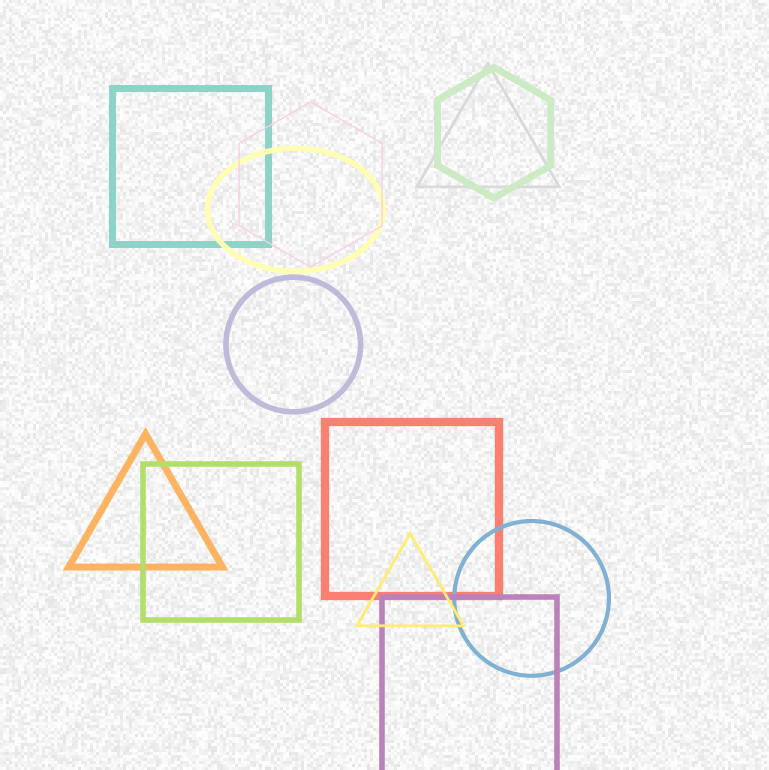[{"shape": "square", "thickness": 2.5, "radius": 0.51, "center": [0.247, 0.784]}, {"shape": "oval", "thickness": 2, "radius": 0.57, "center": [0.384, 0.728]}, {"shape": "circle", "thickness": 2, "radius": 0.44, "center": [0.381, 0.553]}, {"shape": "square", "thickness": 3, "radius": 0.56, "center": [0.535, 0.339]}, {"shape": "circle", "thickness": 1.5, "radius": 0.5, "center": [0.69, 0.223]}, {"shape": "triangle", "thickness": 2.5, "radius": 0.58, "center": [0.189, 0.321]}, {"shape": "square", "thickness": 2, "radius": 0.51, "center": [0.287, 0.296]}, {"shape": "hexagon", "thickness": 0.5, "radius": 0.54, "center": [0.403, 0.76]}, {"shape": "triangle", "thickness": 1, "radius": 0.53, "center": [0.634, 0.811]}, {"shape": "square", "thickness": 2, "radius": 0.57, "center": [0.61, 0.111]}, {"shape": "hexagon", "thickness": 2.5, "radius": 0.42, "center": [0.642, 0.828]}, {"shape": "triangle", "thickness": 1, "radius": 0.4, "center": [0.533, 0.227]}]